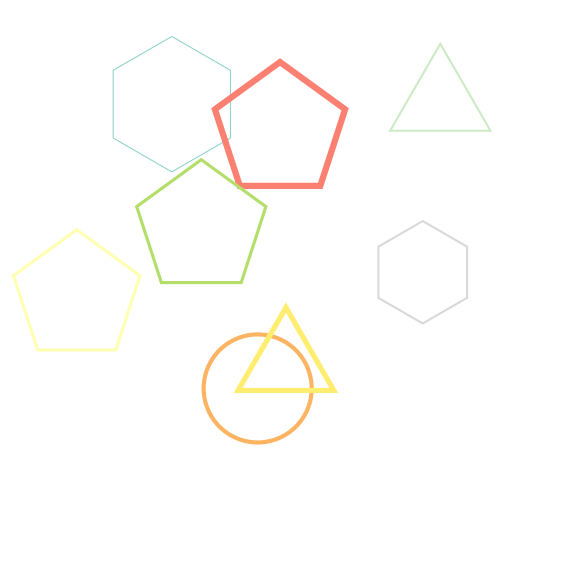[{"shape": "hexagon", "thickness": 0.5, "radius": 0.59, "center": [0.297, 0.819]}, {"shape": "pentagon", "thickness": 1.5, "radius": 0.58, "center": [0.133, 0.486]}, {"shape": "pentagon", "thickness": 3, "radius": 0.59, "center": [0.485, 0.773]}, {"shape": "circle", "thickness": 2, "radius": 0.47, "center": [0.446, 0.327]}, {"shape": "pentagon", "thickness": 1.5, "radius": 0.59, "center": [0.349, 0.605]}, {"shape": "hexagon", "thickness": 1, "radius": 0.44, "center": [0.732, 0.528]}, {"shape": "triangle", "thickness": 1, "radius": 0.5, "center": [0.762, 0.823]}, {"shape": "triangle", "thickness": 2.5, "radius": 0.48, "center": [0.495, 0.371]}]